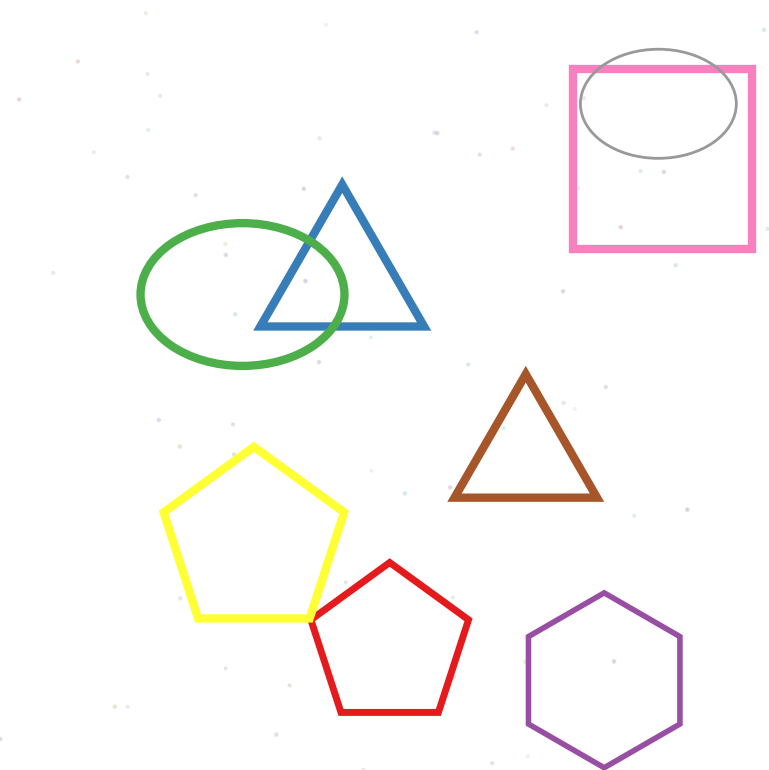[{"shape": "pentagon", "thickness": 2.5, "radius": 0.54, "center": [0.506, 0.162]}, {"shape": "triangle", "thickness": 3, "radius": 0.61, "center": [0.444, 0.637]}, {"shape": "oval", "thickness": 3, "radius": 0.66, "center": [0.315, 0.617]}, {"shape": "hexagon", "thickness": 2, "radius": 0.57, "center": [0.785, 0.116]}, {"shape": "pentagon", "thickness": 3, "radius": 0.62, "center": [0.33, 0.297]}, {"shape": "triangle", "thickness": 3, "radius": 0.53, "center": [0.683, 0.407]}, {"shape": "square", "thickness": 3, "radius": 0.58, "center": [0.86, 0.794]}, {"shape": "oval", "thickness": 1, "radius": 0.51, "center": [0.855, 0.865]}]